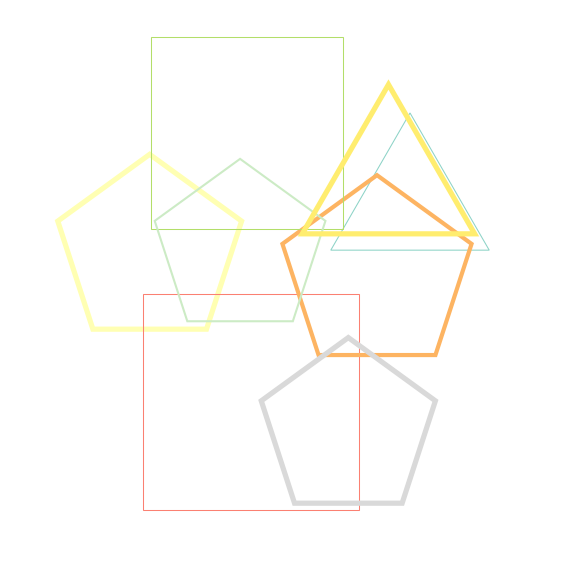[{"shape": "triangle", "thickness": 0.5, "radius": 0.79, "center": [0.71, 0.645]}, {"shape": "pentagon", "thickness": 2.5, "radius": 0.84, "center": [0.259, 0.565]}, {"shape": "square", "thickness": 0.5, "radius": 0.93, "center": [0.434, 0.303]}, {"shape": "pentagon", "thickness": 2, "radius": 0.86, "center": [0.653, 0.524]}, {"shape": "square", "thickness": 0.5, "radius": 0.83, "center": [0.428, 0.769]}, {"shape": "pentagon", "thickness": 2.5, "radius": 0.79, "center": [0.603, 0.256]}, {"shape": "pentagon", "thickness": 1, "radius": 0.78, "center": [0.416, 0.569]}, {"shape": "triangle", "thickness": 2.5, "radius": 0.86, "center": [0.673, 0.68]}]